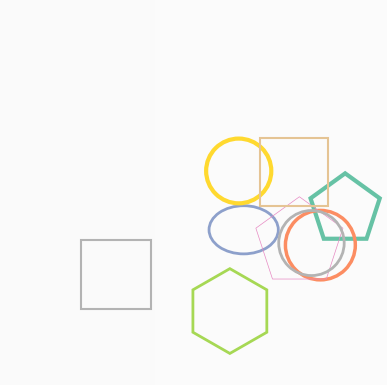[{"shape": "pentagon", "thickness": 3, "radius": 0.47, "center": [0.891, 0.456]}, {"shape": "circle", "thickness": 2.5, "radius": 0.45, "center": [0.827, 0.363]}, {"shape": "oval", "thickness": 2, "radius": 0.45, "center": [0.629, 0.403]}, {"shape": "pentagon", "thickness": 0.5, "radius": 0.59, "center": [0.773, 0.371]}, {"shape": "hexagon", "thickness": 2, "radius": 0.55, "center": [0.593, 0.192]}, {"shape": "circle", "thickness": 3, "radius": 0.42, "center": [0.616, 0.556]}, {"shape": "square", "thickness": 1.5, "radius": 0.44, "center": [0.759, 0.553]}, {"shape": "square", "thickness": 1.5, "radius": 0.45, "center": [0.3, 0.288]}, {"shape": "circle", "thickness": 2, "radius": 0.42, "center": [0.804, 0.369]}]